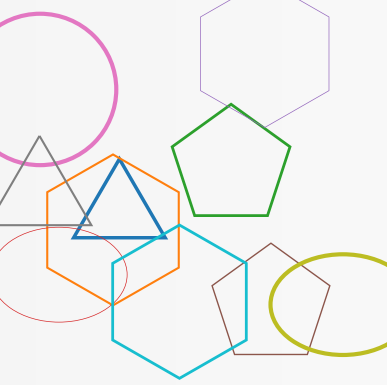[{"shape": "triangle", "thickness": 2.5, "radius": 0.68, "center": [0.308, 0.451]}, {"shape": "hexagon", "thickness": 1.5, "radius": 0.98, "center": [0.292, 0.403]}, {"shape": "pentagon", "thickness": 2, "radius": 0.8, "center": [0.596, 0.569]}, {"shape": "oval", "thickness": 0.5, "radius": 0.88, "center": [0.152, 0.287]}, {"shape": "hexagon", "thickness": 0.5, "radius": 0.96, "center": [0.683, 0.86]}, {"shape": "pentagon", "thickness": 1, "radius": 0.8, "center": [0.699, 0.209]}, {"shape": "circle", "thickness": 3, "radius": 0.98, "center": [0.103, 0.768]}, {"shape": "triangle", "thickness": 1.5, "radius": 0.77, "center": [0.102, 0.492]}, {"shape": "oval", "thickness": 3, "radius": 0.93, "center": [0.885, 0.209]}, {"shape": "hexagon", "thickness": 2, "radius": 1.0, "center": [0.463, 0.216]}]